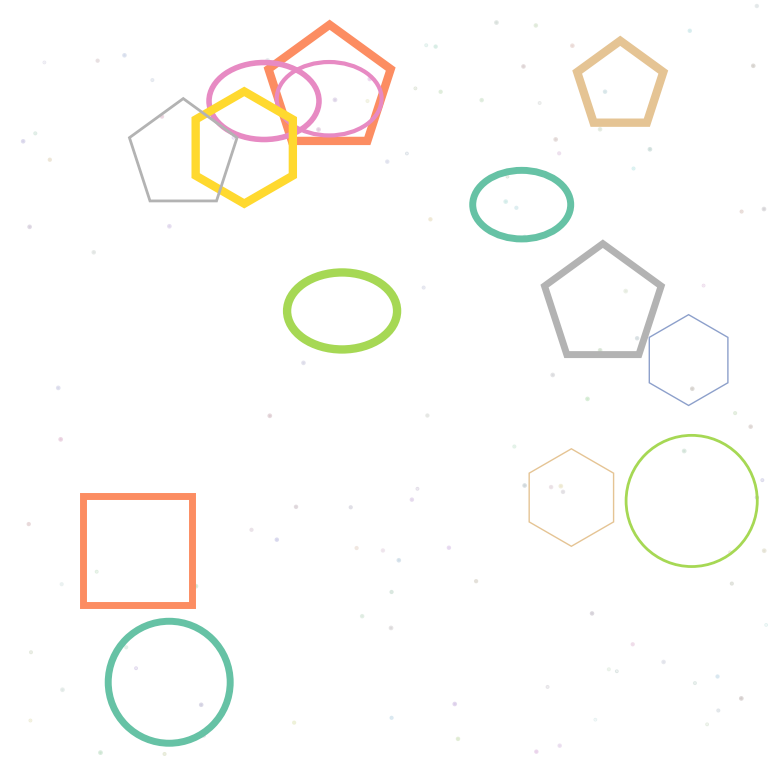[{"shape": "oval", "thickness": 2.5, "radius": 0.32, "center": [0.678, 0.734]}, {"shape": "circle", "thickness": 2.5, "radius": 0.4, "center": [0.22, 0.114]}, {"shape": "square", "thickness": 2.5, "radius": 0.35, "center": [0.178, 0.286]}, {"shape": "pentagon", "thickness": 3, "radius": 0.42, "center": [0.428, 0.884]}, {"shape": "hexagon", "thickness": 0.5, "radius": 0.29, "center": [0.894, 0.532]}, {"shape": "oval", "thickness": 2, "radius": 0.36, "center": [0.343, 0.869]}, {"shape": "oval", "thickness": 1.5, "radius": 0.34, "center": [0.427, 0.872]}, {"shape": "oval", "thickness": 3, "radius": 0.36, "center": [0.444, 0.596]}, {"shape": "circle", "thickness": 1, "radius": 0.43, "center": [0.898, 0.349]}, {"shape": "hexagon", "thickness": 3, "radius": 0.36, "center": [0.317, 0.808]}, {"shape": "hexagon", "thickness": 0.5, "radius": 0.32, "center": [0.742, 0.354]}, {"shape": "pentagon", "thickness": 3, "radius": 0.29, "center": [0.805, 0.888]}, {"shape": "pentagon", "thickness": 2.5, "radius": 0.4, "center": [0.783, 0.604]}, {"shape": "pentagon", "thickness": 1, "radius": 0.37, "center": [0.238, 0.798]}]